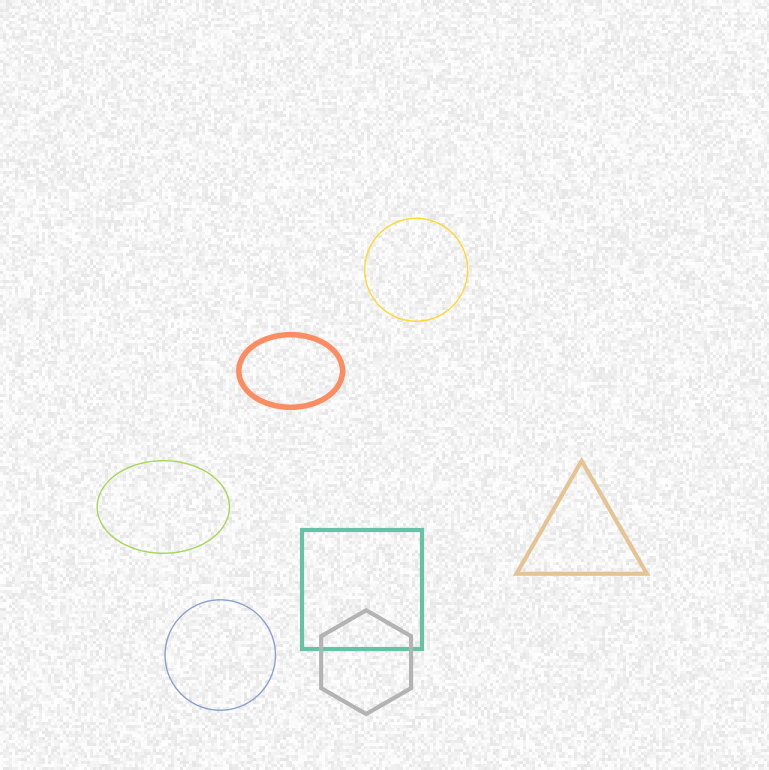[{"shape": "square", "thickness": 1.5, "radius": 0.39, "center": [0.47, 0.234]}, {"shape": "oval", "thickness": 2, "radius": 0.34, "center": [0.378, 0.518]}, {"shape": "circle", "thickness": 0.5, "radius": 0.36, "center": [0.286, 0.149]}, {"shape": "oval", "thickness": 0.5, "radius": 0.43, "center": [0.212, 0.342]}, {"shape": "circle", "thickness": 0.5, "radius": 0.33, "center": [0.54, 0.65]}, {"shape": "triangle", "thickness": 1.5, "radius": 0.49, "center": [0.755, 0.304]}, {"shape": "hexagon", "thickness": 1.5, "radius": 0.34, "center": [0.475, 0.14]}]